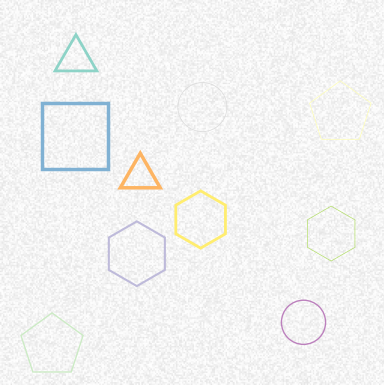[{"shape": "triangle", "thickness": 2, "radius": 0.31, "center": [0.197, 0.847]}, {"shape": "pentagon", "thickness": 0.5, "radius": 0.42, "center": [0.884, 0.706]}, {"shape": "hexagon", "thickness": 1.5, "radius": 0.42, "center": [0.355, 0.341]}, {"shape": "square", "thickness": 2.5, "radius": 0.43, "center": [0.195, 0.647]}, {"shape": "triangle", "thickness": 2.5, "radius": 0.3, "center": [0.364, 0.542]}, {"shape": "hexagon", "thickness": 0.5, "radius": 0.36, "center": [0.86, 0.393]}, {"shape": "circle", "thickness": 0.5, "radius": 0.32, "center": [0.526, 0.722]}, {"shape": "circle", "thickness": 1, "radius": 0.29, "center": [0.788, 0.163]}, {"shape": "pentagon", "thickness": 1, "radius": 0.42, "center": [0.135, 0.102]}, {"shape": "hexagon", "thickness": 2, "radius": 0.37, "center": [0.521, 0.43]}]